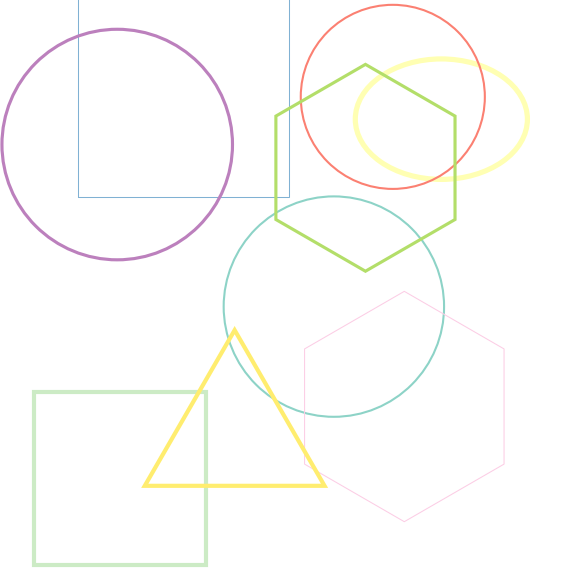[{"shape": "circle", "thickness": 1, "radius": 0.95, "center": [0.578, 0.468]}, {"shape": "oval", "thickness": 2.5, "radius": 0.75, "center": [0.764, 0.793]}, {"shape": "circle", "thickness": 1, "radius": 0.8, "center": [0.68, 0.831]}, {"shape": "square", "thickness": 0.5, "radius": 0.92, "center": [0.317, 0.841]}, {"shape": "hexagon", "thickness": 1.5, "radius": 0.9, "center": [0.633, 0.709]}, {"shape": "hexagon", "thickness": 0.5, "radius": 1.0, "center": [0.7, 0.295]}, {"shape": "circle", "thickness": 1.5, "radius": 1.0, "center": [0.203, 0.749]}, {"shape": "square", "thickness": 2, "radius": 0.75, "center": [0.208, 0.171]}, {"shape": "triangle", "thickness": 2, "radius": 0.9, "center": [0.406, 0.248]}]